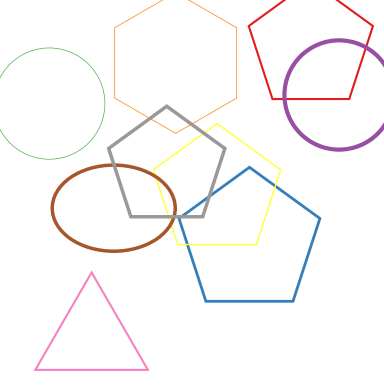[{"shape": "pentagon", "thickness": 1.5, "radius": 0.85, "center": [0.807, 0.88]}, {"shape": "pentagon", "thickness": 2, "radius": 0.96, "center": [0.648, 0.373]}, {"shape": "circle", "thickness": 0.5, "radius": 0.72, "center": [0.128, 0.731]}, {"shape": "circle", "thickness": 3, "radius": 0.71, "center": [0.881, 0.753]}, {"shape": "hexagon", "thickness": 0.5, "radius": 0.91, "center": [0.456, 0.837]}, {"shape": "pentagon", "thickness": 1, "radius": 0.87, "center": [0.564, 0.505]}, {"shape": "oval", "thickness": 2.5, "radius": 0.8, "center": [0.295, 0.459]}, {"shape": "triangle", "thickness": 1.5, "radius": 0.84, "center": [0.238, 0.124]}, {"shape": "pentagon", "thickness": 2.5, "radius": 0.79, "center": [0.433, 0.565]}]